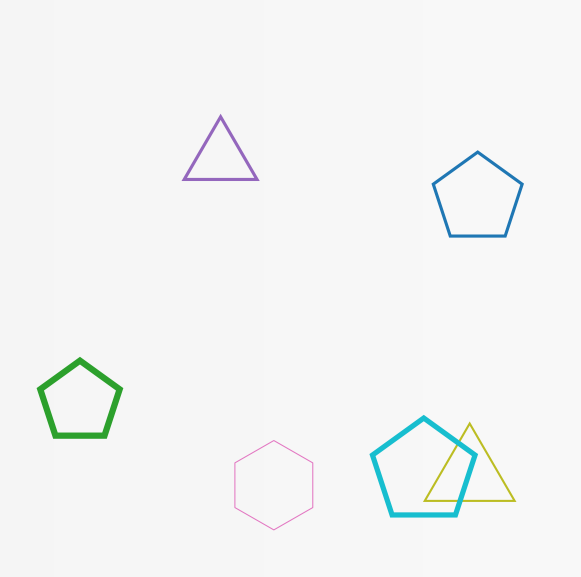[{"shape": "pentagon", "thickness": 1.5, "radius": 0.4, "center": [0.822, 0.655]}, {"shape": "pentagon", "thickness": 3, "radius": 0.36, "center": [0.138, 0.303]}, {"shape": "triangle", "thickness": 1.5, "radius": 0.36, "center": [0.38, 0.725]}, {"shape": "hexagon", "thickness": 0.5, "radius": 0.39, "center": [0.471, 0.159]}, {"shape": "triangle", "thickness": 1, "radius": 0.45, "center": [0.808, 0.176]}, {"shape": "pentagon", "thickness": 2.5, "radius": 0.46, "center": [0.729, 0.182]}]